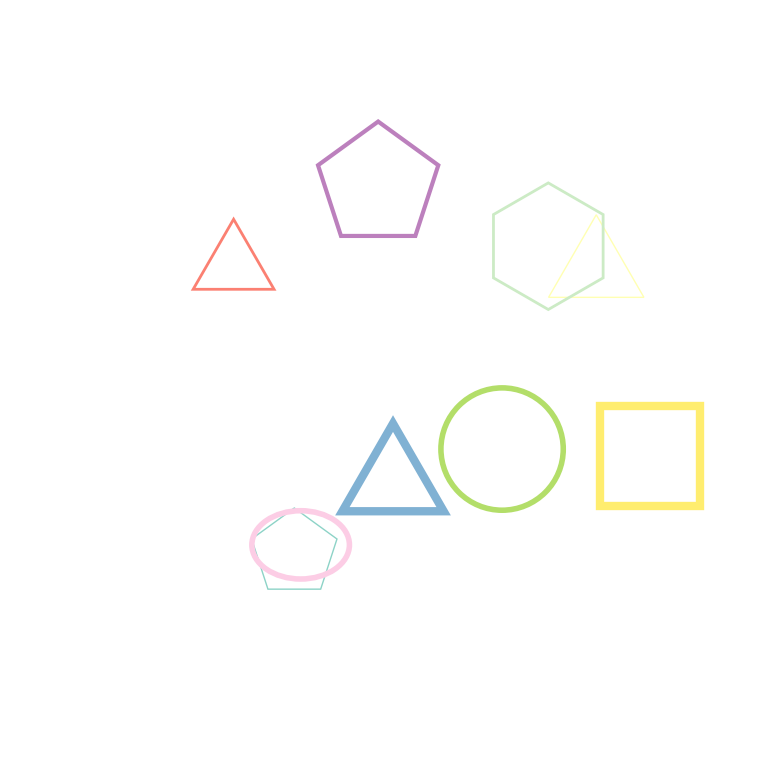[{"shape": "pentagon", "thickness": 0.5, "radius": 0.29, "center": [0.382, 0.282]}, {"shape": "triangle", "thickness": 0.5, "radius": 0.36, "center": [0.774, 0.65]}, {"shape": "triangle", "thickness": 1, "radius": 0.3, "center": [0.303, 0.655]}, {"shape": "triangle", "thickness": 3, "radius": 0.38, "center": [0.51, 0.374]}, {"shape": "circle", "thickness": 2, "radius": 0.4, "center": [0.652, 0.417]}, {"shape": "oval", "thickness": 2, "radius": 0.32, "center": [0.39, 0.292]}, {"shape": "pentagon", "thickness": 1.5, "radius": 0.41, "center": [0.491, 0.76]}, {"shape": "hexagon", "thickness": 1, "radius": 0.41, "center": [0.712, 0.68]}, {"shape": "square", "thickness": 3, "radius": 0.32, "center": [0.845, 0.407]}]